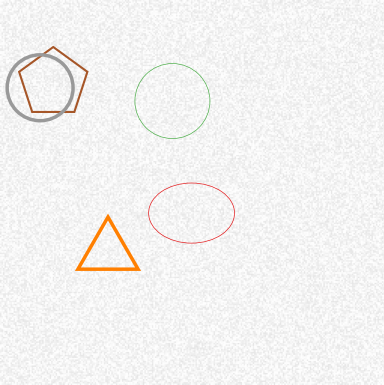[{"shape": "oval", "thickness": 0.5, "radius": 0.56, "center": [0.498, 0.447]}, {"shape": "circle", "thickness": 0.5, "radius": 0.49, "center": [0.448, 0.738]}, {"shape": "triangle", "thickness": 2.5, "radius": 0.45, "center": [0.281, 0.346]}, {"shape": "pentagon", "thickness": 1.5, "radius": 0.47, "center": [0.138, 0.785]}, {"shape": "circle", "thickness": 2.5, "radius": 0.43, "center": [0.104, 0.772]}]